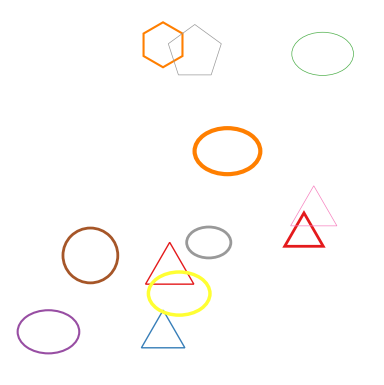[{"shape": "triangle", "thickness": 2, "radius": 0.29, "center": [0.79, 0.389]}, {"shape": "triangle", "thickness": 1, "radius": 0.36, "center": [0.441, 0.298]}, {"shape": "triangle", "thickness": 1, "radius": 0.33, "center": [0.424, 0.129]}, {"shape": "oval", "thickness": 0.5, "radius": 0.4, "center": [0.838, 0.86]}, {"shape": "oval", "thickness": 1.5, "radius": 0.4, "center": [0.126, 0.138]}, {"shape": "hexagon", "thickness": 1.5, "radius": 0.29, "center": [0.423, 0.884]}, {"shape": "oval", "thickness": 3, "radius": 0.43, "center": [0.591, 0.607]}, {"shape": "oval", "thickness": 2.5, "radius": 0.4, "center": [0.465, 0.237]}, {"shape": "circle", "thickness": 2, "radius": 0.36, "center": [0.235, 0.336]}, {"shape": "triangle", "thickness": 0.5, "radius": 0.35, "center": [0.815, 0.448]}, {"shape": "pentagon", "thickness": 0.5, "radius": 0.36, "center": [0.506, 0.864]}, {"shape": "oval", "thickness": 2, "radius": 0.29, "center": [0.542, 0.37]}]